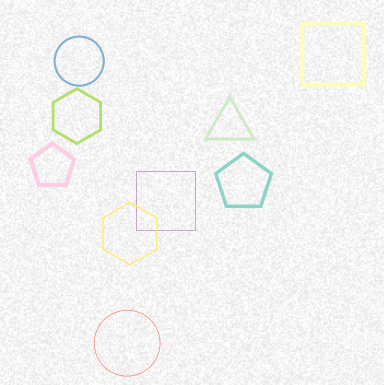[{"shape": "pentagon", "thickness": 2.5, "radius": 0.38, "center": [0.633, 0.526]}, {"shape": "square", "thickness": 2.5, "radius": 0.4, "center": [0.864, 0.862]}, {"shape": "circle", "thickness": 0.5, "radius": 0.43, "center": [0.33, 0.109]}, {"shape": "circle", "thickness": 1.5, "radius": 0.32, "center": [0.206, 0.841]}, {"shape": "hexagon", "thickness": 2, "radius": 0.36, "center": [0.2, 0.698]}, {"shape": "pentagon", "thickness": 3, "radius": 0.3, "center": [0.136, 0.568]}, {"shape": "square", "thickness": 0.5, "radius": 0.38, "center": [0.43, 0.478]}, {"shape": "triangle", "thickness": 2, "radius": 0.36, "center": [0.597, 0.675]}, {"shape": "hexagon", "thickness": 1, "radius": 0.4, "center": [0.337, 0.393]}]